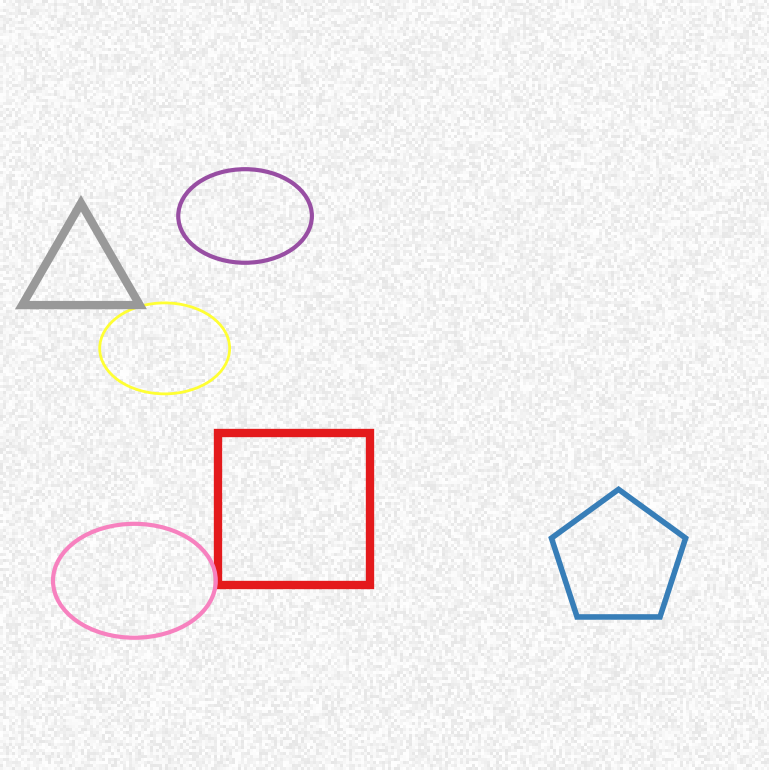[{"shape": "square", "thickness": 3, "radius": 0.49, "center": [0.382, 0.339]}, {"shape": "pentagon", "thickness": 2, "radius": 0.46, "center": [0.803, 0.273]}, {"shape": "oval", "thickness": 1.5, "radius": 0.43, "center": [0.318, 0.72]}, {"shape": "oval", "thickness": 1, "radius": 0.42, "center": [0.214, 0.548]}, {"shape": "oval", "thickness": 1.5, "radius": 0.53, "center": [0.175, 0.246]}, {"shape": "triangle", "thickness": 3, "radius": 0.44, "center": [0.105, 0.648]}]